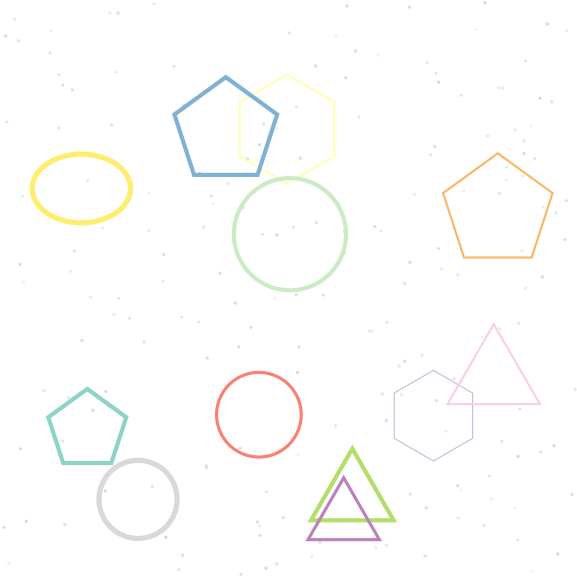[{"shape": "pentagon", "thickness": 2, "radius": 0.35, "center": [0.151, 0.255]}, {"shape": "hexagon", "thickness": 1, "radius": 0.47, "center": [0.497, 0.775]}, {"shape": "hexagon", "thickness": 0.5, "radius": 0.39, "center": [0.75, 0.279]}, {"shape": "circle", "thickness": 1.5, "radius": 0.37, "center": [0.448, 0.281]}, {"shape": "pentagon", "thickness": 2, "radius": 0.47, "center": [0.391, 0.772]}, {"shape": "pentagon", "thickness": 1, "radius": 0.5, "center": [0.862, 0.634]}, {"shape": "triangle", "thickness": 2, "radius": 0.41, "center": [0.61, 0.139]}, {"shape": "triangle", "thickness": 1, "radius": 0.46, "center": [0.855, 0.346]}, {"shape": "circle", "thickness": 2.5, "radius": 0.34, "center": [0.239, 0.134]}, {"shape": "triangle", "thickness": 1.5, "radius": 0.36, "center": [0.595, 0.1]}, {"shape": "circle", "thickness": 2, "radius": 0.49, "center": [0.502, 0.594]}, {"shape": "oval", "thickness": 2.5, "radius": 0.43, "center": [0.141, 0.673]}]